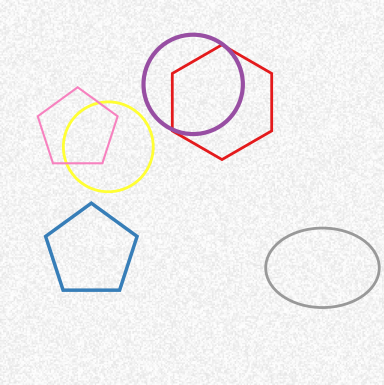[{"shape": "hexagon", "thickness": 2, "radius": 0.75, "center": [0.577, 0.735]}, {"shape": "pentagon", "thickness": 2.5, "radius": 0.62, "center": [0.237, 0.347]}, {"shape": "circle", "thickness": 3, "radius": 0.65, "center": [0.502, 0.781]}, {"shape": "circle", "thickness": 2, "radius": 0.58, "center": [0.281, 0.619]}, {"shape": "pentagon", "thickness": 1.5, "radius": 0.55, "center": [0.202, 0.664]}, {"shape": "oval", "thickness": 2, "radius": 0.74, "center": [0.838, 0.304]}]